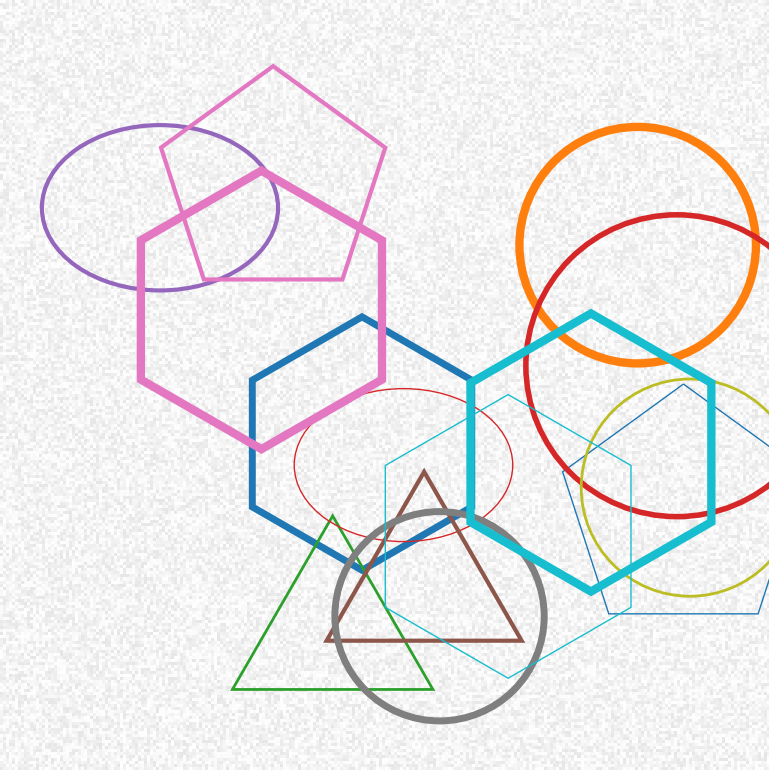[{"shape": "hexagon", "thickness": 2.5, "radius": 0.82, "center": [0.47, 0.424]}, {"shape": "pentagon", "thickness": 0.5, "radius": 0.82, "center": [0.888, 0.336]}, {"shape": "circle", "thickness": 3, "radius": 0.77, "center": [0.828, 0.682]}, {"shape": "triangle", "thickness": 1, "radius": 0.75, "center": [0.432, 0.18]}, {"shape": "oval", "thickness": 0.5, "radius": 0.71, "center": [0.524, 0.396]}, {"shape": "circle", "thickness": 2, "radius": 0.98, "center": [0.879, 0.525]}, {"shape": "oval", "thickness": 1.5, "radius": 0.77, "center": [0.208, 0.73]}, {"shape": "triangle", "thickness": 1.5, "radius": 0.73, "center": [0.551, 0.241]}, {"shape": "pentagon", "thickness": 1.5, "radius": 0.77, "center": [0.355, 0.761]}, {"shape": "hexagon", "thickness": 3, "radius": 0.9, "center": [0.34, 0.597]}, {"shape": "circle", "thickness": 2.5, "radius": 0.68, "center": [0.571, 0.2]}, {"shape": "circle", "thickness": 1, "radius": 0.71, "center": [0.896, 0.367]}, {"shape": "hexagon", "thickness": 0.5, "radius": 0.92, "center": [0.66, 0.303]}, {"shape": "hexagon", "thickness": 3, "radius": 0.9, "center": [0.767, 0.412]}]